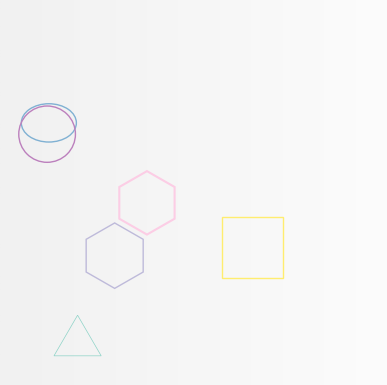[{"shape": "triangle", "thickness": 0.5, "radius": 0.35, "center": [0.2, 0.111]}, {"shape": "hexagon", "thickness": 1, "radius": 0.42, "center": [0.296, 0.336]}, {"shape": "oval", "thickness": 1, "radius": 0.36, "center": [0.126, 0.681]}, {"shape": "hexagon", "thickness": 1.5, "radius": 0.41, "center": [0.379, 0.473]}, {"shape": "circle", "thickness": 1, "radius": 0.37, "center": [0.122, 0.652]}, {"shape": "square", "thickness": 1, "radius": 0.39, "center": [0.651, 0.358]}]